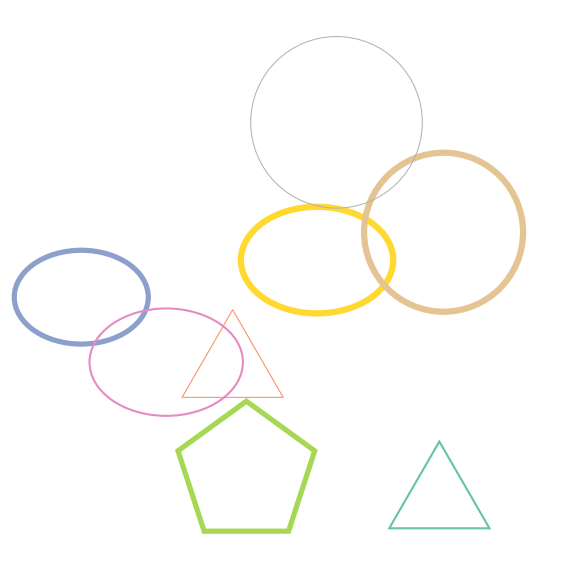[{"shape": "triangle", "thickness": 1, "radius": 0.5, "center": [0.761, 0.134]}, {"shape": "triangle", "thickness": 0.5, "radius": 0.51, "center": [0.403, 0.362]}, {"shape": "oval", "thickness": 2.5, "radius": 0.58, "center": [0.141, 0.485]}, {"shape": "oval", "thickness": 1, "radius": 0.66, "center": [0.288, 0.372]}, {"shape": "pentagon", "thickness": 2.5, "radius": 0.62, "center": [0.427, 0.18]}, {"shape": "oval", "thickness": 3, "radius": 0.66, "center": [0.549, 0.549]}, {"shape": "circle", "thickness": 3, "radius": 0.69, "center": [0.768, 0.597]}, {"shape": "circle", "thickness": 0.5, "radius": 0.74, "center": [0.583, 0.787]}]